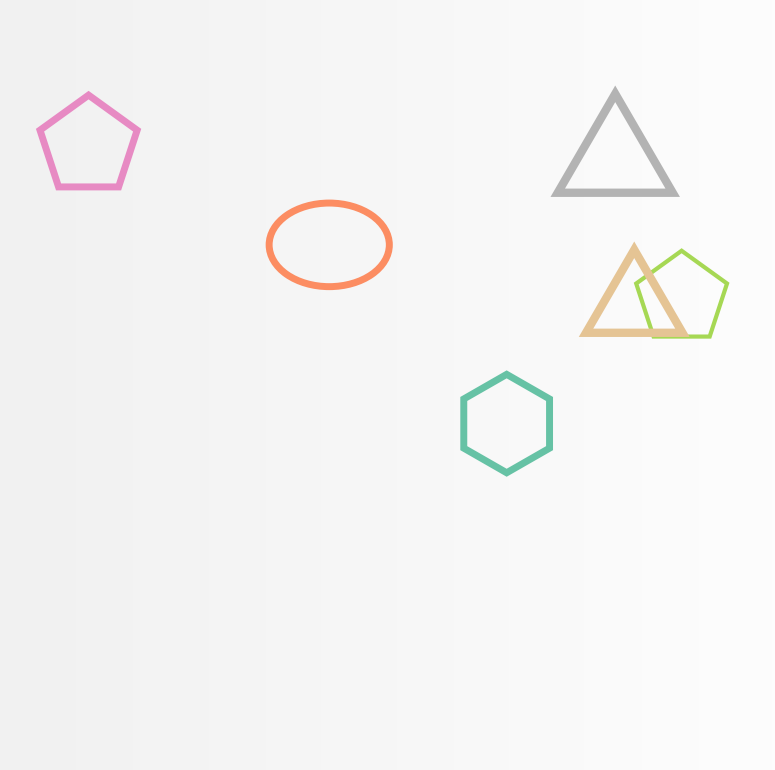[{"shape": "hexagon", "thickness": 2.5, "radius": 0.32, "center": [0.654, 0.45]}, {"shape": "oval", "thickness": 2.5, "radius": 0.39, "center": [0.425, 0.682]}, {"shape": "pentagon", "thickness": 2.5, "radius": 0.33, "center": [0.114, 0.811]}, {"shape": "pentagon", "thickness": 1.5, "radius": 0.31, "center": [0.879, 0.613]}, {"shape": "triangle", "thickness": 3, "radius": 0.36, "center": [0.818, 0.604]}, {"shape": "triangle", "thickness": 3, "radius": 0.43, "center": [0.794, 0.793]}]